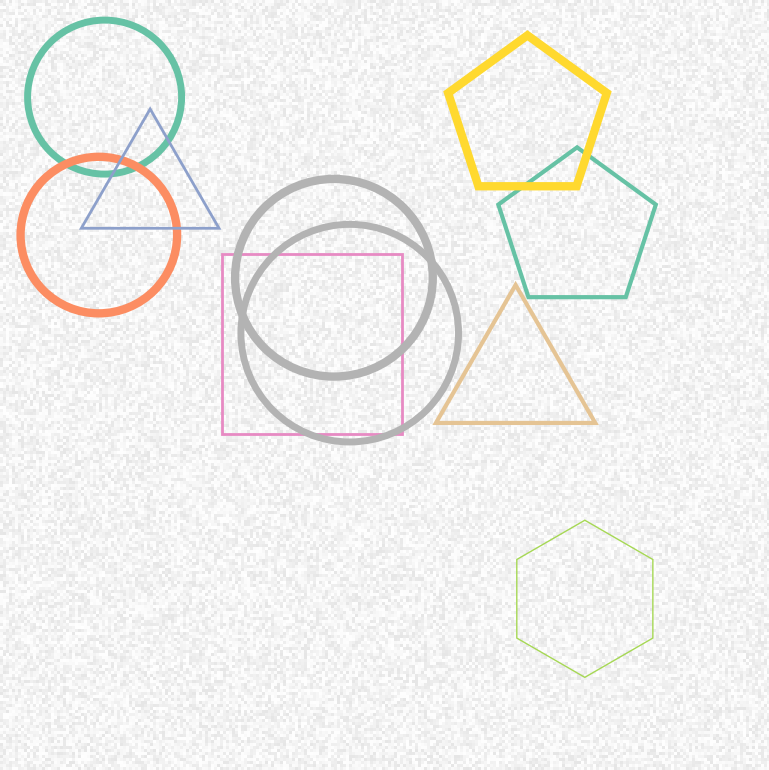[{"shape": "pentagon", "thickness": 1.5, "radius": 0.54, "center": [0.749, 0.701]}, {"shape": "circle", "thickness": 2.5, "radius": 0.5, "center": [0.136, 0.874]}, {"shape": "circle", "thickness": 3, "radius": 0.51, "center": [0.128, 0.695]}, {"shape": "triangle", "thickness": 1, "radius": 0.52, "center": [0.195, 0.755]}, {"shape": "square", "thickness": 1, "radius": 0.58, "center": [0.405, 0.554]}, {"shape": "hexagon", "thickness": 0.5, "radius": 0.51, "center": [0.76, 0.222]}, {"shape": "pentagon", "thickness": 3, "radius": 0.54, "center": [0.685, 0.846]}, {"shape": "triangle", "thickness": 1.5, "radius": 0.6, "center": [0.67, 0.51]}, {"shape": "circle", "thickness": 2.5, "radius": 0.71, "center": [0.454, 0.567]}, {"shape": "circle", "thickness": 3, "radius": 0.64, "center": [0.434, 0.639]}]